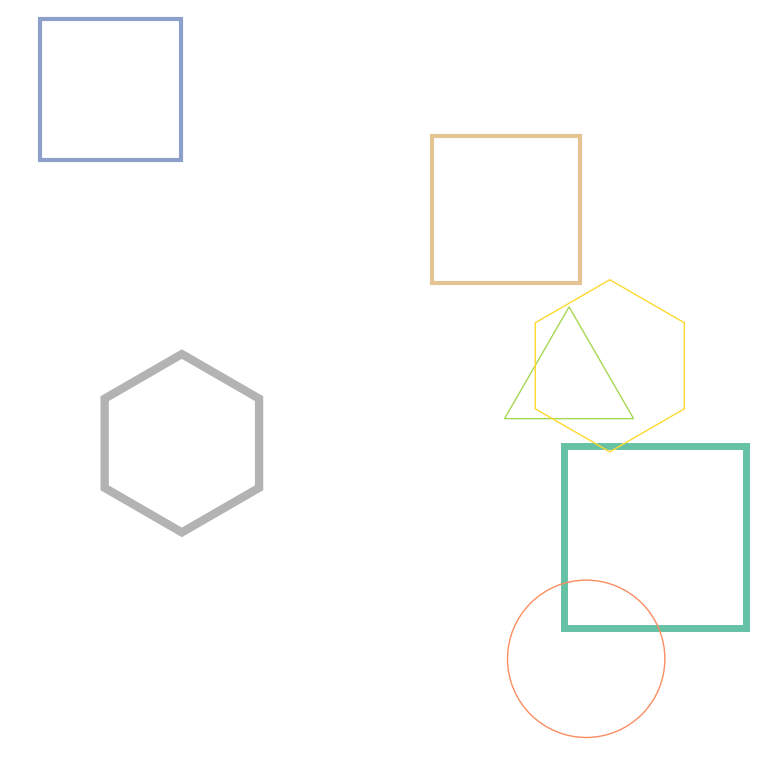[{"shape": "square", "thickness": 2.5, "radius": 0.59, "center": [0.851, 0.303]}, {"shape": "circle", "thickness": 0.5, "radius": 0.51, "center": [0.761, 0.144]}, {"shape": "square", "thickness": 1.5, "radius": 0.46, "center": [0.144, 0.884]}, {"shape": "triangle", "thickness": 0.5, "radius": 0.48, "center": [0.739, 0.505]}, {"shape": "hexagon", "thickness": 0.5, "radius": 0.56, "center": [0.792, 0.525]}, {"shape": "square", "thickness": 1.5, "radius": 0.48, "center": [0.657, 0.728]}, {"shape": "hexagon", "thickness": 3, "radius": 0.58, "center": [0.236, 0.424]}]